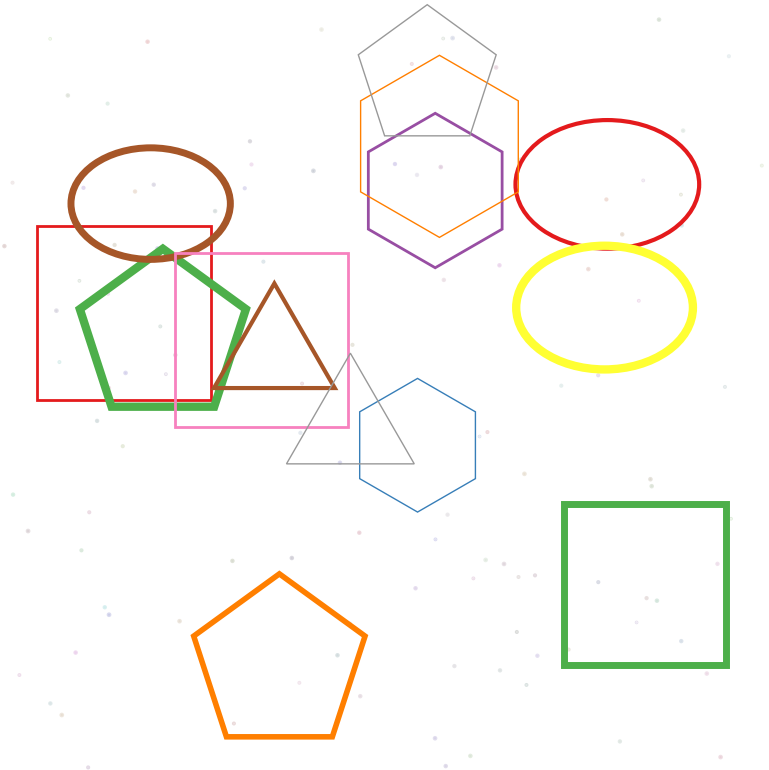[{"shape": "square", "thickness": 1, "radius": 0.56, "center": [0.161, 0.594]}, {"shape": "oval", "thickness": 1.5, "radius": 0.6, "center": [0.789, 0.761]}, {"shape": "hexagon", "thickness": 0.5, "radius": 0.43, "center": [0.542, 0.422]}, {"shape": "pentagon", "thickness": 3, "radius": 0.57, "center": [0.212, 0.564]}, {"shape": "square", "thickness": 2.5, "radius": 0.53, "center": [0.837, 0.241]}, {"shape": "hexagon", "thickness": 1, "radius": 0.5, "center": [0.565, 0.753]}, {"shape": "pentagon", "thickness": 2, "radius": 0.58, "center": [0.363, 0.138]}, {"shape": "hexagon", "thickness": 0.5, "radius": 0.59, "center": [0.571, 0.81]}, {"shape": "oval", "thickness": 3, "radius": 0.57, "center": [0.785, 0.601]}, {"shape": "triangle", "thickness": 1.5, "radius": 0.45, "center": [0.356, 0.541]}, {"shape": "oval", "thickness": 2.5, "radius": 0.52, "center": [0.196, 0.736]}, {"shape": "square", "thickness": 1, "radius": 0.56, "center": [0.34, 0.558]}, {"shape": "triangle", "thickness": 0.5, "radius": 0.48, "center": [0.455, 0.445]}, {"shape": "pentagon", "thickness": 0.5, "radius": 0.47, "center": [0.555, 0.9]}]